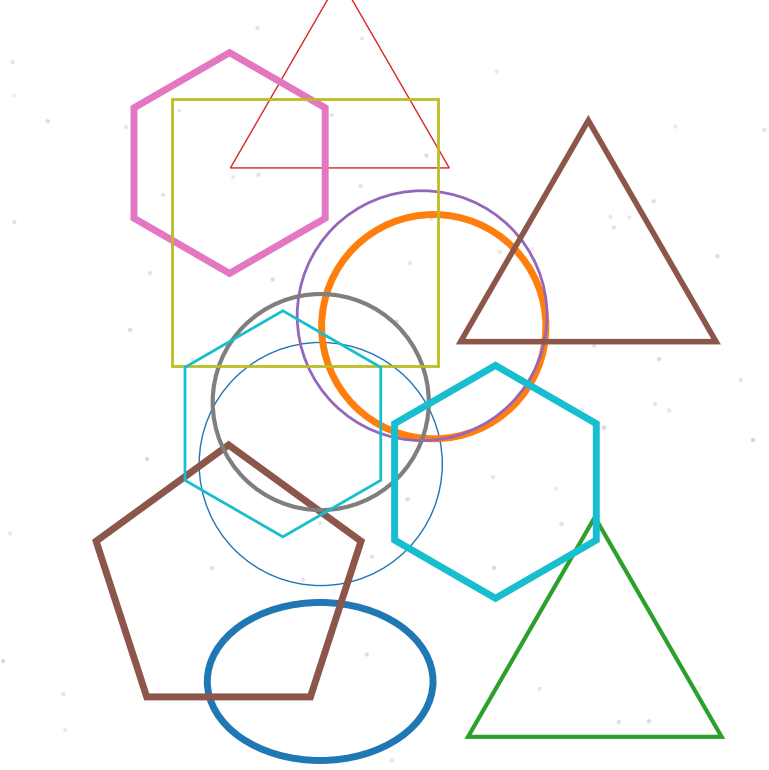[{"shape": "oval", "thickness": 2.5, "radius": 0.73, "center": [0.416, 0.115]}, {"shape": "circle", "thickness": 0.5, "radius": 0.79, "center": [0.417, 0.397]}, {"shape": "circle", "thickness": 2.5, "radius": 0.73, "center": [0.563, 0.576]}, {"shape": "triangle", "thickness": 1.5, "radius": 0.95, "center": [0.773, 0.138]}, {"shape": "triangle", "thickness": 0.5, "radius": 0.82, "center": [0.441, 0.864]}, {"shape": "circle", "thickness": 1, "radius": 0.81, "center": [0.548, 0.59]}, {"shape": "triangle", "thickness": 2, "radius": 0.96, "center": [0.764, 0.652]}, {"shape": "pentagon", "thickness": 2.5, "radius": 0.9, "center": [0.297, 0.241]}, {"shape": "hexagon", "thickness": 2.5, "radius": 0.72, "center": [0.298, 0.788]}, {"shape": "circle", "thickness": 1.5, "radius": 0.7, "center": [0.417, 0.478]}, {"shape": "square", "thickness": 1, "radius": 0.87, "center": [0.396, 0.698]}, {"shape": "hexagon", "thickness": 1, "radius": 0.73, "center": [0.367, 0.45]}, {"shape": "hexagon", "thickness": 2.5, "radius": 0.76, "center": [0.643, 0.374]}]